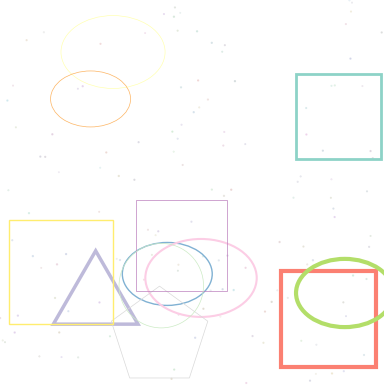[{"shape": "square", "thickness": 2, "radius": 0.55, "center": [0.88, 0.697]}, {"shape": "oval", "thickness": 0.5, "radius": 0.68, "center": [0.294, 0.865]}, {"shape": "triangle", "thickness": 2.5, "radius": 0.63, "center": [0.248, 0.222]}, {"shape": "square", "thickness": 3, "radius": 0.62, "center": [0.853, 0.171]}, {"shape": "oval", "thickness": 1, "radius": 0.58, "center": [0.434, 0.288]}, {"shape": "oval", "thickness": 0.5, "radius": 0.52, "center": [0.235, 0.743]}, {"shape": "oval", "thickness": 3, "radius": 0.63, "center": [0.895, 0.239]}, {"shape": "oval", "thickness": 1.5, "radius": 0.72, "center": [0.522, 0.278]}, {"shape": "pentagon", "thickness": 0.5, "radius": 0.66, "center": [0.414, 0.125]}, {"shape": "square", "thickness": 0.5, "radius": 0.59, "center": [0.472, 0.363]}, {"shape": "circle", "thickness": 0.5, "radius": 0.55, "center": [0.419, 0.258]}, {"shape": "square", "thickness": 1, "radius": 0.68, "center": [0.158, 0.294]}]